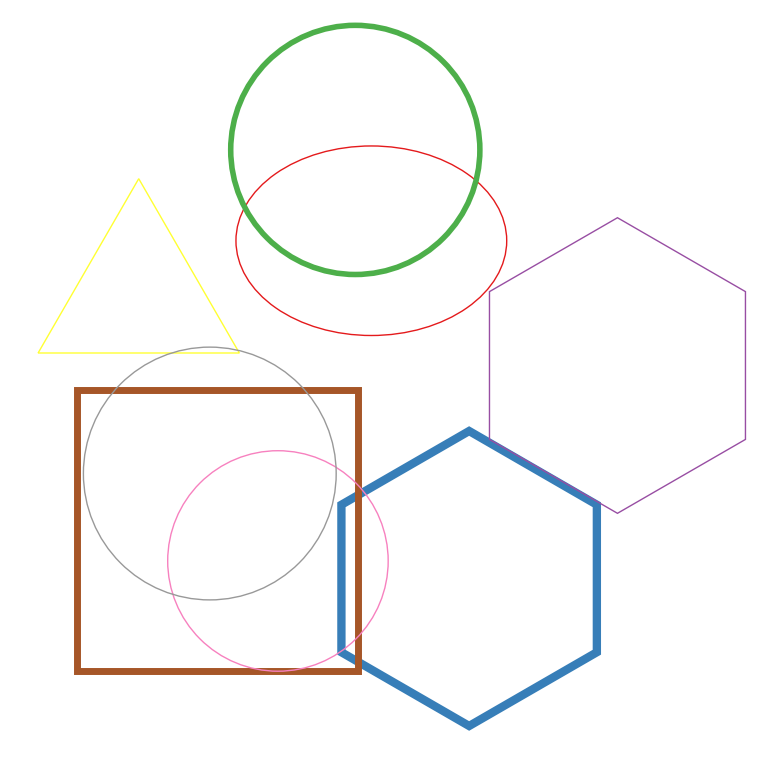[{"shape": "oval", "thickness": 0.5, "radius": 0.88, "center": [0.482, 0.687]}, {"shape": "hexagon", "thickness": 3, "radius": 0.96, "center": [0.609, 0.249]}, {"shape": "circle", "thickness": 2, "radius": 0.81, "center": [0.461, 0.805]}, {"shape": "hexagon", "thickness": 0.5, "radius": 0.96, "center": [0.802, 0.525]}, {"shape": "triangle", "thickness": 0.5, "radius": 0.75, "center": [0.18, 0.617]}, {"shape": "square", "thickness": 2.5, "radius": 0.91, "center": [0.283, 0.311]}, {"shape": "circle", "thickness": 0.5, "radius": 0.72, "center": [0.361, 0.271]}, {"shape": "circle", "thickness": 0.5, "radius": 0.82, "center": [0.272, 0.385]}]